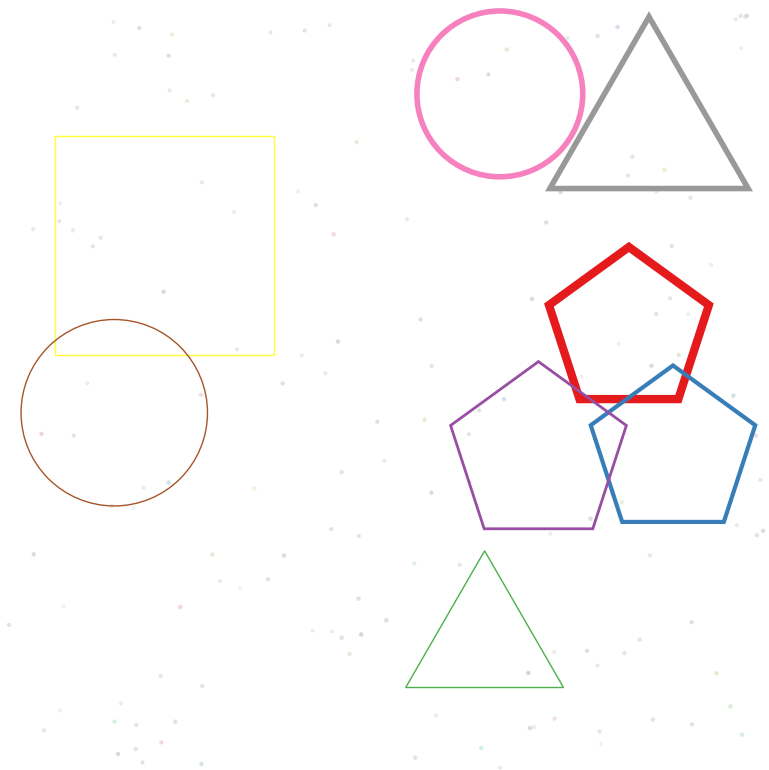[{"shape": "pentagon", "thickness": 3, "radius": 0.55, "center": [0.817, 0.57]}, {"shape": "pentagon", "thickness": 1.5, "radius": 0.56, "center": [0.874, 0.413]}, {"shape": "triangle", "thickness": 0.5, "radius": 0.59, "center": [0.629, 0.166]}, {"shape": "pentagon", "thickness": 1, "radius": 0.6, "center": [0.699, 0.41]}, {"shape": "square", "thickness": 0.5, "radius": 0.71, "center": [0.214, 0.681]}, {"shape": "circle", "thickness": 0.5, "radius": 0.61, "center": [0.148, 0.464]}, {"shape": "circle", "thickness": 2, "radius": 0.54, "center": [0.649, 0.878]}, {"shape": "triangle", "thickness": 2, "radius": 0.74, "center": [0.843, 0.829]}]